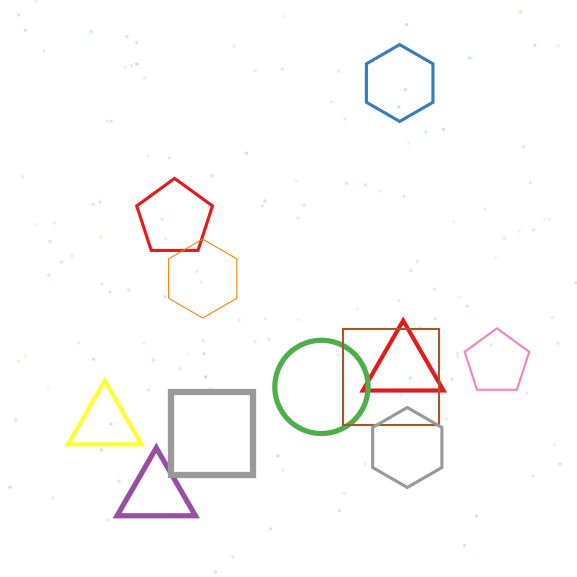[{"shape": "pentagon", "thickness": 1.5, "radius": 0.34, "center": [0.302, 0.621]}, {"shape": "triangle", "thickness": 2, "radius": 0.4, "center": [0.698, 0.363]}, {"shape": "hexagon", "thickness": 1.5, "radius": 0.33, "center": [0.692, 0.855]}, {"shape": "circle", "thickness": 2.5, "radius": 0.4, "center": [0.557, 0.329]}, {"shape": "triangle", "thickness": 2.5, "radius": 0.39, "center": [0.271, 0.145]}, {"shape": "hexagon", "thickness": 0.5, "radius": 0.34, "center": [0.351, 0.517]}, {"shape": "triangle", "thickness": 2, "radius": 0.37, "center": [0.181, 0.266]}, {"shape": "square", "thickness": 1, "radius": 0.42, "center": [0.677, 0.346]}, {"shape": "pentagon", "thickness": 1, "radius": 0.29, "center": [0.86, 0.372]}, {"shape": "hexagon", "thickness": 1.5, "radius": 0.35, "center": [0.705, 0.224]}, {"shape": "square", "thickness": 3, "radius": 0.36, "center": [0.367, 0.249]}]